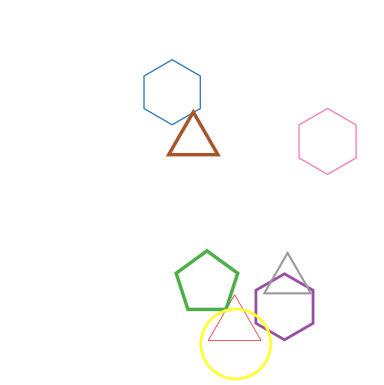[{"shape": "triangle", "thickness": 0.5, "radius": 0.4, "center": [0.609, 0.155]}, {"shape": "hexagon", "thickness": 1, "radius": 0.42, "center": [0.447, 0.76]}, {"shape": "pentagon", "thickness": 2.5, "radius": 0.42, "center": [0.538, 0.264]}, {"shape": "hexagon", "thickness": 2, "radius": 0.43, "center": [0.739, 0.203]}, {"shape": "circle", "thickness": 2, "radius": 0.45, "center": [0.612, 0.107]}, {"shape": "triangle", "thickness": 2.5, "radius": 0.37, "center": [0.502, 0.635]}, {"shape": "hexagon", "thickness": 1, "radius": 0.43, "center": [0.851, 0.633]}, {"shape": "triangle", "thickness": 1.5, "radius": 0.35, "center": [0.747, 0.273]}]